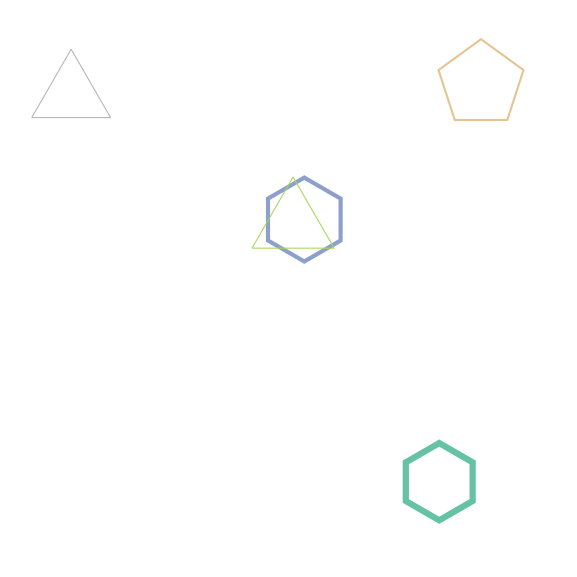[{"shape": "hexagon", "thickness": 3, "radius": 0.33, "center": [0.761, 0.165]}, {"shape": "hexagon", "thickness": 2, "radius": 0.36, "center": [0.527, 0.619]}, {"shape": "triangle", "thickness": 0.5, "radius": 0.41, "center": [0.507, 0.61]}, {"shape": "pentagon", "thickness": 1, "radius": 0.39, "center": [0.833, 0.854]}, {"shape": "triangle", "thickness": 0.5, "radius": 0.39, "center": [0.123, 0.835]}]